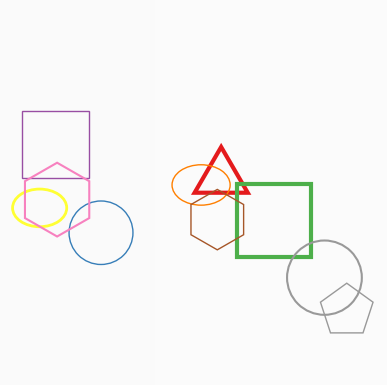[{"shape": "triangle", "thickness": 3, "radius": 0.4, "center": [0.571, 0.539]}, {"shape": "circle", "thickness": 1, "radius": 0.41, "center": [0.261, 0.395]}, {"shape": "square", "thickness": 3, "radius": 0.48, "center": [0.707, 0.428]}, {"shape": "square", "thickness": 1, "radius": 0.43, "center": [0.143, 0.624]}, {"shape": "oval", "thickness": 1, "radius": 0.37, "center": [0.519, 0.52]}, {"shape": "oval", "thickness": 2, "radius": 0.35, "center": [0.102, 0.46]}, {"shape": "hexagon", "thickness": 1, "radius": 0.39, "center": [0.561, 0.43]}, {"shape": "hexagon", "thickness": 1.5, "radius": 0.48, "center": [0.147, 0.482]}, {"shape": "circle", "thickness": 1.5, "radius": 0.48, "center": [0.837, 0.279]}, {"shape": "pentagon", "thickness": 1, "radius": 0.36, "center": [0.895, 0.193]}]